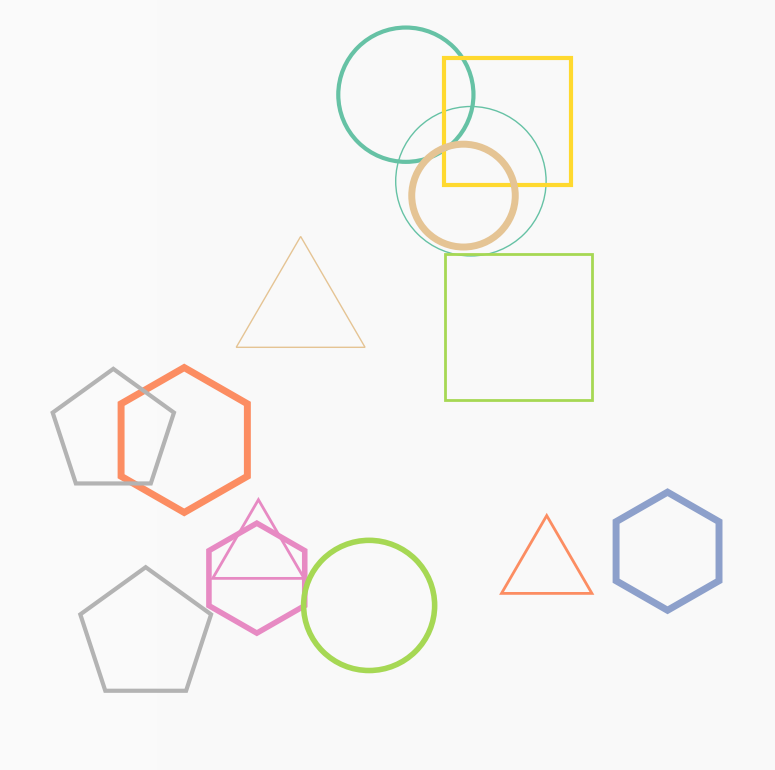[{"shape": "circle", "thickness": 1.5, "radius": 0.44, "center": [0.524, 0.877]}, {"shape": "circle", "thickness": 0.5, "radius": 0.49, "center": [0.608, 0.765]}, {"shape": "triangle", "thickness": 1, "radius": 0.34, "center": [0.705, 0.263]}, {"shape": "hexagon", "thickness": 2.5, "radius": 0.47, "center": [0.238, 0.429]}, {"shape": "hexagon", "thickness": 2.5, "radius": 0.38, "center": [0.861, 0.284]}, {"shape": "hexagon", "thickness": 2, "radius": 0.36, "center": [0.331, 0.249]}, {"shape": "triangle", "thickness": 1, "radius": 0.34, "center": [0.333, 0.283]}, {"shape": "square", "thickness": 1, "radius": 0.48, "center": [0.669, 0.575]}, {"shape": "circle", "thickness": 2, "radius": 0.42, "center": [0.476, 0.214]}, {"shape": "square", "thickness": 1.5, "radius": 0.41, "center": [0.655, 0.842]}, {"shape": "triangle", "thickness": 0.5, "radius": 0.48, "center": [0.388, 0.597]}, {"shape": "circle", "thickness": 2.5, "radius": 0.33, "center": [0.598, 0.746]}, {"shape": "pentagon", "thickness": 1.5, "radius": 0.44, "center": [0.188, 0.175]}, {"shape": "pentagon", "thickness": 1.5, "radius": 0.41, "center": [0.146, 0.439]}]